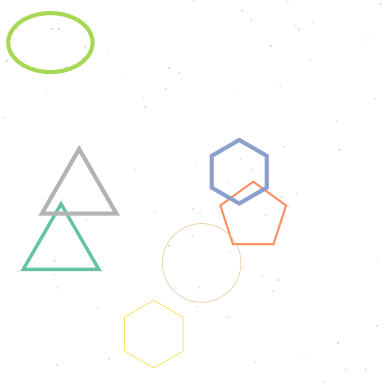[{"shape": "triangle", "thickness": 2.5, "radius": 0.57, "center": [0.159, 0.357]}, {"shape": "pentagon", "thickness": 1.5, "radius": 0.45, "center": [0.658, 0.438]}, {"shape": "hexagon", "thickness": 3, "radius": 0.41, "center": [0.621, 0.554]}, {"shape": "oval", "thickness": 3, "radius": 0.55, "center": [0.131, 0.889]}, {"shape": "hexagon", "thickness": 0.5, "radius": 0.44, "center": [0.4, 0.132]}, {"shape": "circle", "thickness": 0.5, "radius": 0.51, "center": [0.524, 0.317]}, {"shape": "triangle", "thickness": 3, "radius": 0.56, "center": [0.206, 0.501]}]